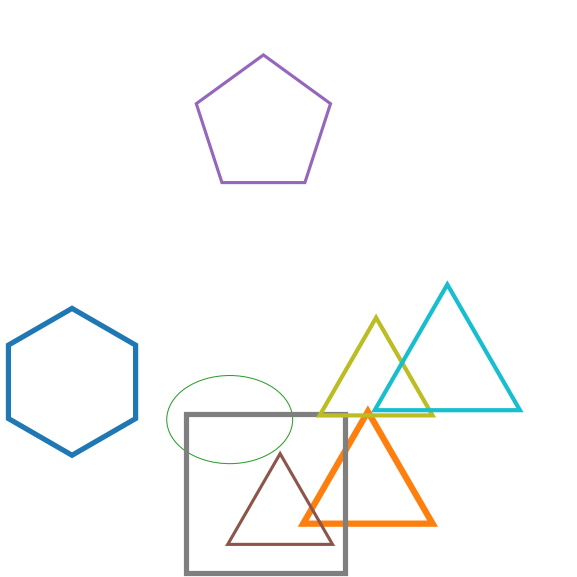[{"shape": "hexagon", "thickness": 2.5, "radius": 0.64, "center": [0.125, 0.338]}, {"shape": "triangle", "thickness": 3, "radius": 0.65, "center": [0.637, 0.157]}, {"shape": "oval", "thickness": 0.5, "radius": 0.55, "center": [0.398, 0.273]}, {"shape": "pentagon", "thickness": 1.5, "radius": 0.61, "center": [0.456, 0.782]}, {"shape": "triangle", "thickness": 1.5, "radius": 0.52, "center": [0.485, 0.109]}, {"shape": "square", "thickness": 2.5, "radius": 0.69, "center": [0.46, 0.145]}, {"shape": "triangle", "thickness": 2, "radius": 0.56, "center": [0.651, 0.336]}, {"shape": "triangle", "thickness": 2, "radius": 0.73, "center": [0.775, 0.361]}]